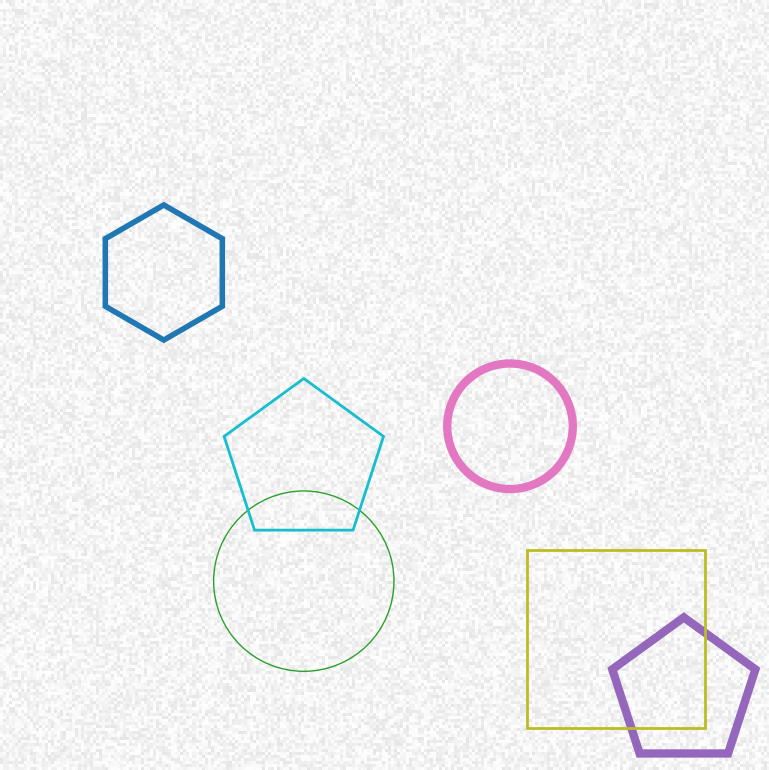[{"shape": "hexagon", "thickness": 2, "radius": 0.44, "center": [0.213, 0.646]}, {"shape": "circle", "thickness": 0.5, "radius": 0.59, "center": [0.395, 0.245]}, {"shape": "pentagon", "thickness": 3, "radius": 0.49, "center": [0.888, 0.101]}, {"shape": "circle", "thickness": 3, "radius": 0.41, "center": [0.662, 0.446]}, {"shape": "square", "thickness": 1, "radius": 0.58, "center": [0.8, 0.17]}, {"shape": "pentagon", "thickness": 1, "radius": 0.54, "center": [0.395, 0.4]}]